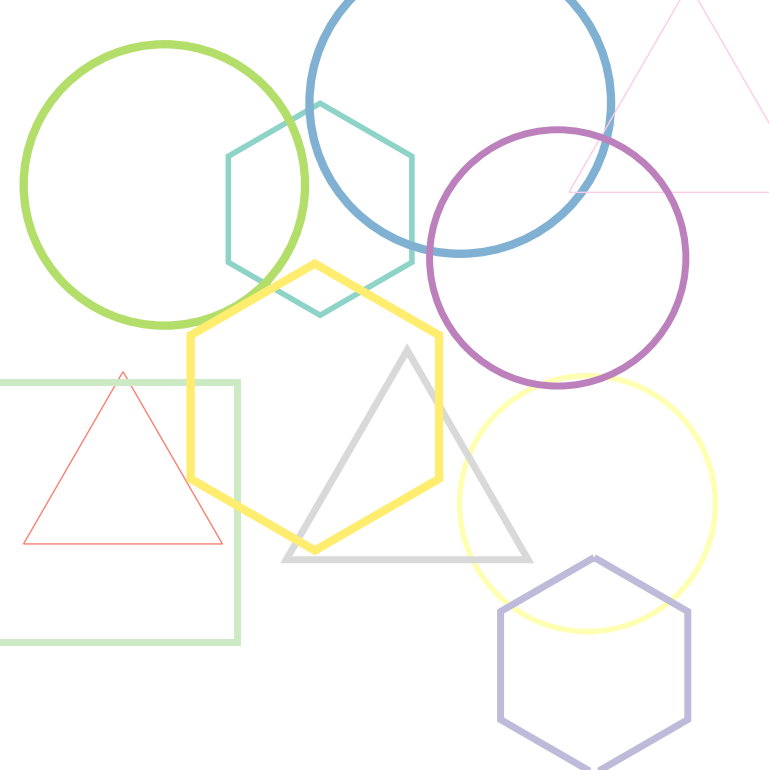[{"shape": "hexagon", "thickness": 2, "radius": 0.69, "center": [0.416, 0.728]}, {"shape": "circle", "thickness": 2, "radius": 0.83, "center": [0.763, 0.346]}, {"shape": "hexagon", "thickness": 2.5, "radius": 0.7, "center": [0.772, 0.136]}, {"shape": "triangle", "thickness": 0.5, "radius": 0.75, "center": [0.16, 0.368]}, {"shape": "circle", "thickness": 3, "radius": 0.98, "center": [0.598, 0.866]}, {"shape": "circle", "thickness": 3, "radius": 0.91, "center": [0.213, 0.76]}, {"shape": "triangle", "thickness": 0.5, "radius": 0.9, "center": [0.895, 0.84]}, {"shape": "triangle", "thickness": 2.5, "radius": 0.91, "center": [0.529, 0.364]}, {"shape": "circle", "thickness": 2.5, "radius": 0.83, "center": [0.724, 0.665]}, {"shape": "square", "thickness": 2.5, "radius": 0.84, "center": [0.139, 0.335]}, {"shape": "hexagon", "thickness": 3, "radius": 0.93, "center": [0.409, 0.471]}]